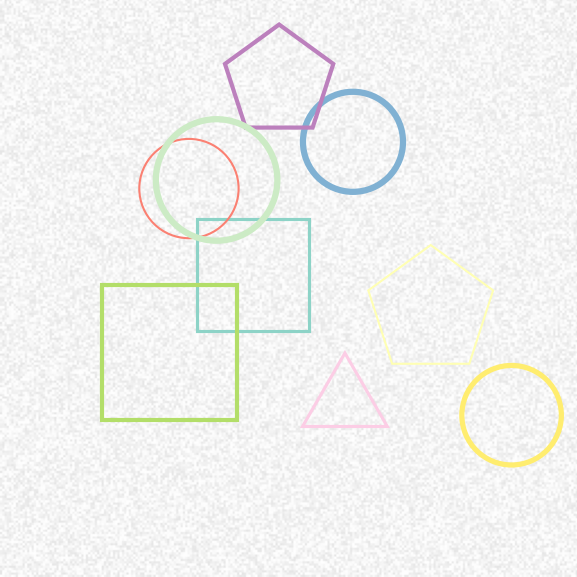[{"shape": "square", "thickness": 1.5, "radius": 0.49, "center": [0.438, 0.522]}, {"shape": "pentagon", "thickness": 1, "radius": 0.57, "center": [0.746, 0.461]}, {"shape": "circle", "thickness": 1, "radius": 0.43, "center": [0.327, 0.673]}, {"shape": "circle", "thickness": 3, "radius": 0.43, "center": [0.611, 0.754]}, {"shape": "square", "thickness": 2, "radius": 0.59, "center": [0.293, 0.389]}, {"shape": "triangle", "thickness": 1.5, "radius": 0.42, "center": [0.597, 0.303]}, {"shape": "pentagon", "thickness": 2, "radius": 0.49, "center": [0.483, 0.858]}, {"shape": "circle", "thickness": 3, "radius": 0.53, "center": [0.375, 0.688]}, {"shape": "circle", "thickness": 2.5, "radius": 0.43, "center": [0.886, 0.28]}]